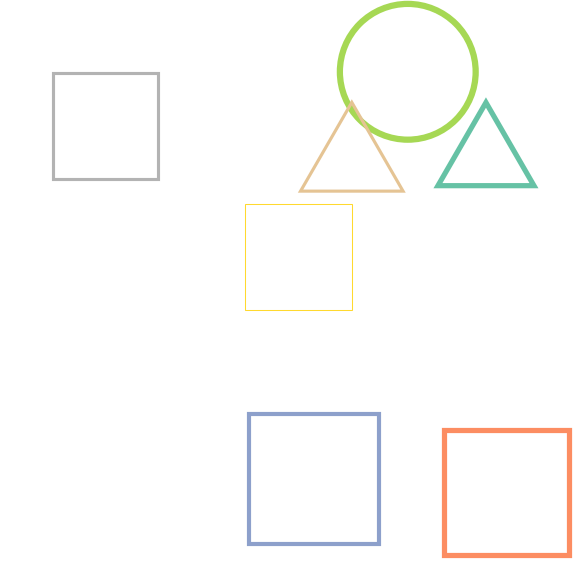[{"shape": "triangle", "thickness": 2.5, "radius": 0.48, "center": [0.841, 0.726]}, {"shape": "square", "thickness": 2.5, "radius": 0.54, "center": [0.877, 0.146]}, {"shape": "square", "thickness": 2, "radius": 0.56, "center": [0.544, 0.17]}, {"shape": "circle", "thickness": 3, "radius": 0.59, "center": [0.706, 0.875]}, {"shape": "square", "thickness": 0.5, "radius": 0.46, "center": [0.517, 0.554]}, {"shape": "triangle", "thickness": 1.5, "radius": 0.51, "center": [0.609, 0.719]}, {"shape": "square", "thickness": 1.5, "radius": 0.46, "center": [0.183, 0.781]}]